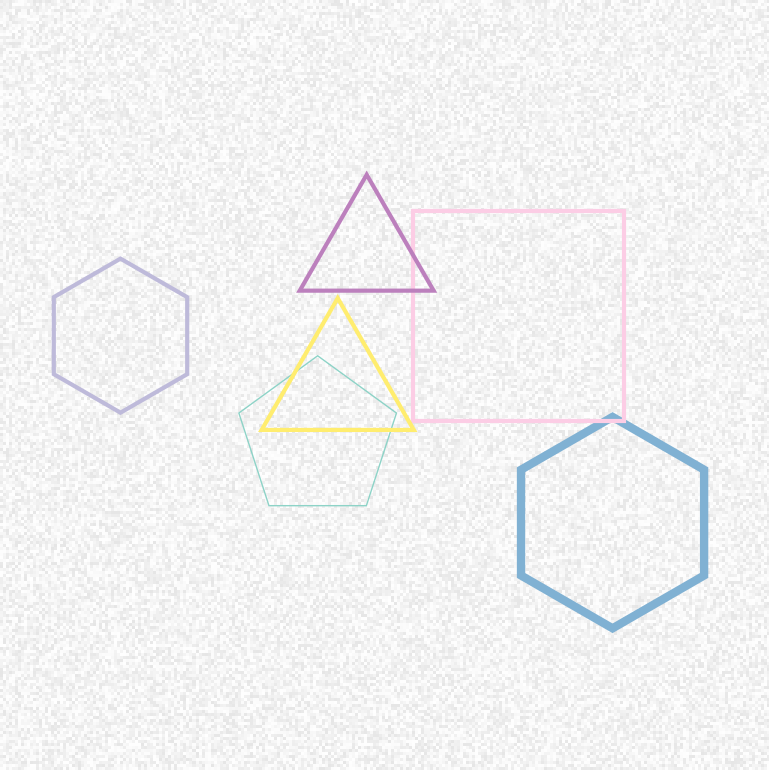[{"shape": "pentagon", "thickness": 0.5, "radius": 0.54, "center": [0.413, 0.43]}, {"shape": "hexagon", "thickness": 1.5, "radius": 0.5, "center": [0.157, 0.564]}, {"shape": "hexagon", "thickness": 3, "radius": 0.69, "center": [0.796, 0.321]}, {"shape": "square", "thickness": 1.5, "radius": 0.68, "center": [0.674, 0.59]}, {"shape": "triangle", "thickness": 1.5, "radius": 0.5, "center": [0.476, 0.673]}, {"shape": "triangle", "thickness": 1.5, "radius": 0.57, "center": [0.439, 0.499]}]